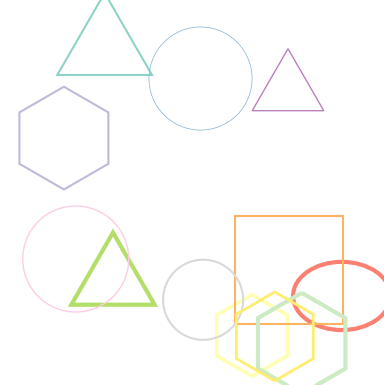[{"shape": "triangle", "thickness": 1.5, "radius": 0.71, "center": [0.272, 0.876]}, {"shape": "hexagon", "thickness": 2.5, "radius": 0.53, "center": [0.655, 0.129]}, {"shape": "hexagon", "thickness": 1.5, "radius": 0.67, "center": [0.166, 0.641]}, {"shape": "oval", "thickness": 3, "radius": 0.63, "center": [0.888, 0.231]}, {"shape": "circle", "thickness": 0.5, "radius": 0.67, "center": [0.521, 0.796]}, {"shape": "square", "thickness": 1.5, "radius": 0.7, "center": [0.75, 0.299]}, {"shape": "triangle", "thickness": 3, "radius": 0.62, "center": [0.293, 0.271]}, {"shape": "circle", "thickness": 1, "radius": 0.69, "center": [0.197, 0.327]}, {"shape": "circle", "thickness": 1.5, "radius": 0.52, "center": [0.528, 0.221]}, {"shape": "triangle", "thickness": 1, "radius": 0.54, "center": [0.748, 0.766]}, {"shape": "hexagon", "thickness": 3, "radius": 0.66, "center": [0.784, 0.108]}, {"shape": "hexagon", "thickness": 2, "radius": 0.58, "center": [0.714, 0.126]}]